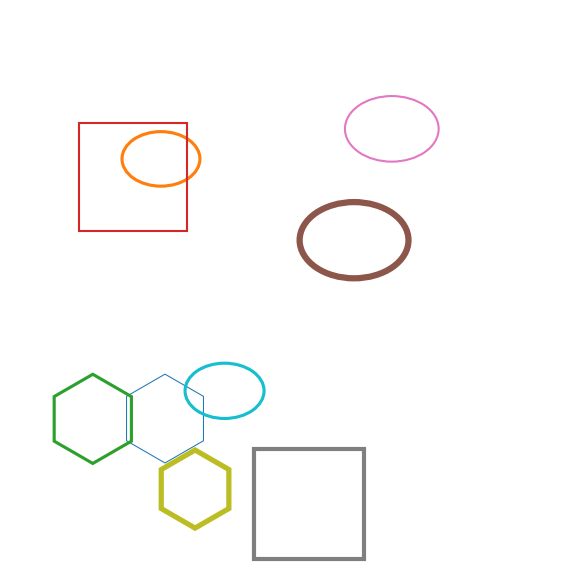[{"shape": "hexagon", "thickness": 0.5, "radius": 0.38, "center": [0.286, 0.274]}, {"shape": "oval", "thickness": 1.5, "radius": 0.34, "center": [0.279, 0.724]}, {"shape": "hexagon", "thickness": 1.5, "radius": 0.39, "center": [0.161, 0.274]}, {"shape": "square", "thickness": 1, "radius": 0.47, "center": [0.23, 0.692]}, {"shape": "oval", "thickness": 3, "radius": 0.47, "center": [0.613, 0.583]}, {"shape": "oval", "thickness": 1, "radius": 0.41, "center": [0.678, 0.776]}, {"shape": "square", "thickness": 2, "radius": 0.47, "center": [0.535, 0.126]}, {"shape": "hexagon", "thickness": 2.5, "radius": 0.34, "center": [0.338, 0.152]}, {"shape": "oval", "thickness": 1.5, "radius": 0.34, "center": [0.389, 0.322]}]